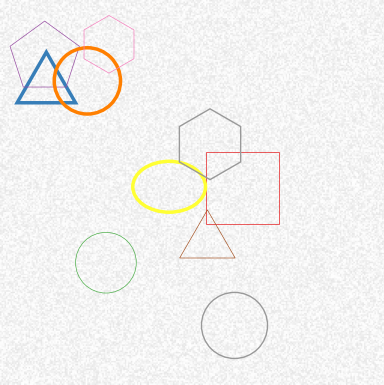[{"shape": "square", "thickness": 0.5, "radius": 0.47, "center": [0.631, 0.511]}, {"shape": "triangle", "thickness": 2.5, "radius": 0.44, "center": [0.12, 0.777]}, {"shape": "circle", "thickness": 0.5, "radius": 0.39, "center": [0.275, 0.318]}, {"shape": "pentagon", "thickness": 0.5, "radius": 0.47, "center": [0.116, 0.851]}, {"shape": "circle", "thickness": 2.5, "radius": 0.43, "center": [0.227, 0.79]}, {"shape": "oval", "thickness": 2.5, "radius": 0.47, "center": [0.439, 0.515]}, {"shape": "triangle", "thickness": 0.5, "radius": 0.42, "center": [0.539, 0.372]}, {"shape": "hexagon", "thickness": 0.5, "radius": 0.37, "center": [0.283, 0.885]}, {"shape": "hexagon", "thickness": 1, "radius": 0.46, "center": [0.546, 0.625]}, {"shape": "circle", "thickness": 1, "radius": 0.43, "center": [0.609, 0.155]}]